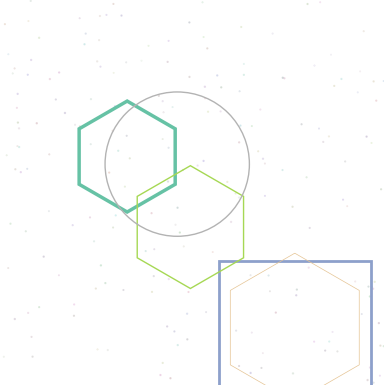[{"shape": "hexagon", "thickness": 2.5, "radius": 0.72, "center": [0.33, 0.593]}, {"shape": "square", "thickness": 2, "radius": 0.99, "center": [0.766, 0.125]}, {"shape": "hexagon", "thickness": 1, "radius": 0.8, "center": [0.495, 0.41]}, {"shape": "hexagon", "thickness": 0.5, "radius": 0.97, "center": [0.766, 0.149]}, {"shape": "circle", "thickness": 1, "radius": 0.94, "center": [0.46, 0.574]}]